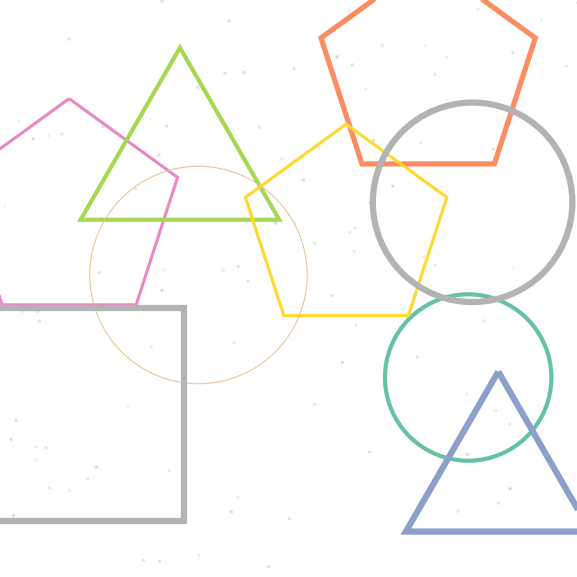[{"shape": "circle", "thickness": 2, "radius": 0.72, "center": [0.811, 0.345]}, {"shape": "pentagon", "thickness": 2.5, "radius": 0.98, "center": [0.741, 0.873]}, {"shape": "triangle", "thickness": 3, "radius": 0.92, "center": [0.863, 0.171]}, {"shape": "pentagon", "thickness": 1.5, "radius": 0.99, "center": [0.12, 0.631]}, {"shape": "triangle", "thickness": 2, "radius": 0.99, "center": [0.312, 0.718]}, {"shape": "pentagon", "thickness": 1.5, "radius": 0.92, "center": [0.599, 0.601]}, {"shape": "circle", "thickness": 0.5, "radius": 0.94, "center": [0.344, 0.523]}, {"shape": "square", "thickness": 3, "radius": 0.92, "center": [0.135, 0.282]}, {"shape": "circle", "thickness": 3, "radius": 0.86, "center": [0.818, 0.649]}]